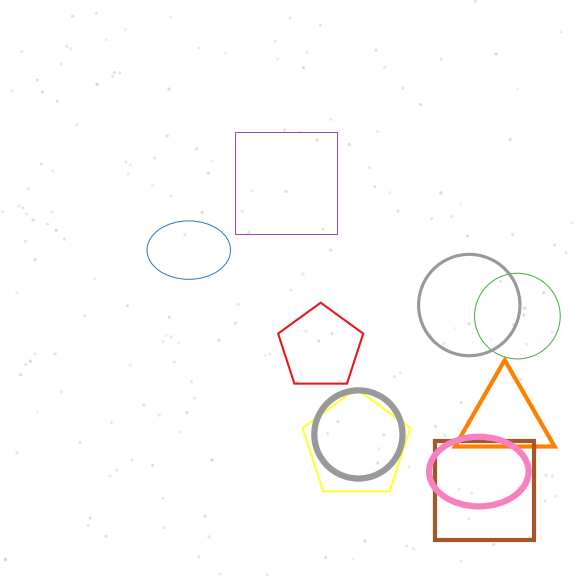[{"shape": "pentagon", "thickness": 1, "radius": 0.39, "center": [0.555, 0.398]}, {"shape": "oval", "thickness": 0.5, "radius": 0.36, "center": [0.327, 0.566]}, {"shape": "circle", "thickness": 0.5, "radius": 0.37, "center": [0.896, 0.452]}, {"shape": "square", "thickness": 0.5, "radius": 0.44, "center": [0.495, 0.682]}, {"shape": "triangle", "thickness": 2, "radius": 0.5, "center": [0.874, 0.276]}, {"shape": "pentagon", "thickness": 1, "radius": 0.49, "center": [0.617, 0.228]}, {"shape": "square", "thickness": 2, "radius": 0.43, "center": [0.839, 0.15]}, {"shape": "oval", "thickness": 3, "radius": 0.43, "center": [0.829, 0.183]}, {"shape": "circle", "thickness": 3, "radius": 0.38, "center": [0.621, 0.247]}, {"shape": "circle", "thickness": 1.5, "radius": 0.44, "center": [0.813, 0.471]}]